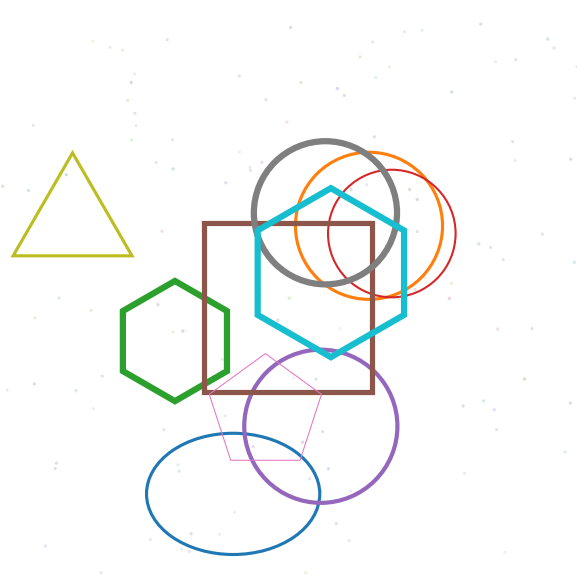[{"shape": "oval", "thickness": 1.5, "radius": 0.75, "center": [0.404, 0.144]}, {"shape": "circle", "thickness": 1.5, "radius": 0.64, "center": [0.639, 0.608]}, {"shape": "hexagon", "thickness": 3, "radius": 0.52, "center": [0.303, 0.409]}, {"shape": "circle", "thickness": 1, "radius": 0.55, "center": [0.678, 0.595]}, {"shape": "circle", "thickness": 2, "radius": 0.66, "center": [0.556, 0.261]}, {"shape": "square", "thickness": 2.5, "radius": 0.73, "center": [0.499, 0.467]}, {"shape": "pentagon", "thickness": 0.5, "radius": 0.51, "center": [0.46, 0.285]}, {"shape": "circle", "thickness": 3, "radius": 0.62, "center": [0.564, 0.631]}, {"shape": "triangle", "thickness": 1.5, "radius": 0.59, "center": [0.126, 0.616]}, {"shape": "hexagon", "thickness": 3, "radius": 0.73, "center": [0.573, 0.527]}]